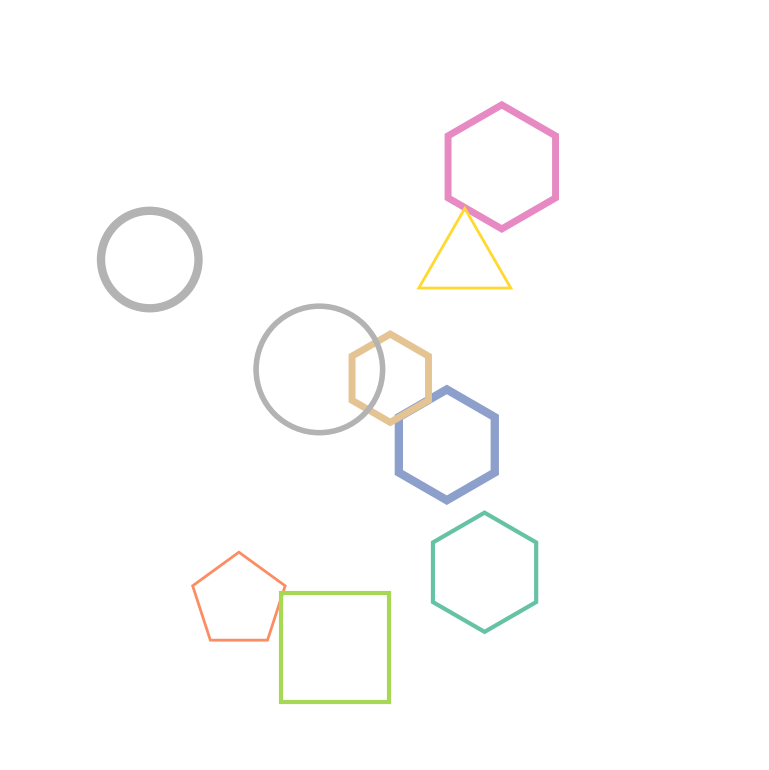[{"shape": "hexagon", "thickness": 1.5, "radius": 0.39, "center": [0.629, 0.257]}, {"shape": "pentagon", "thickness": 1, "radius": 0.32, "center": [0.31, 0.22]}, {"shape": "hexagon", "thickness": 3, "radius": 0.36, "center": [0.58, 0.422]}, {"shape": "hexagon", "thickness": 2.5, "radius": 0.4, "center": [0.652, 0.783]}, {"shape": "square", "thickness": 1.5, "radius": 0.35, "center": [0.435, 0.159]}, {"shape": "triangle", "thickness": 1, "radius": 0.34, "center": [0.604, 0.66]}, {"shape": "hexagon", "thickness": 2.5, "radius": 0.29, "center": [0.507, 0.509]}, {"shape": "circle", "thickness": 2, "radius": 0.41, "center": [0.415, 0.52]}, {"shape": "circle", "thickness": 3, "radius": 0.32, "center": [0.194, 0.663]}]